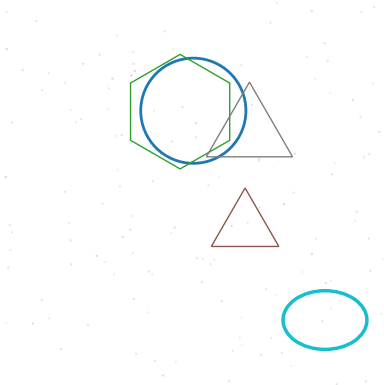[{"shape": "circle", "thickness": 2, "radius": 0.68, "center": [0.502, 0.712]}, {"shape": "hexagon", "thickness": 1, "radius": 0.74, "center": [0.468, 0.71]}, {"shape": "triangle", "thickness": 1, "radius": 0.51, "center": [0.637, 0.41]}, {"shape": "triangle", "thickness": 1, "radius": 0.65, "center": [0.648, 0.657]}, {"shape": "oval", "thickness": 2.5, "radius": 0.54, "center": [0.844, 0.169]}]